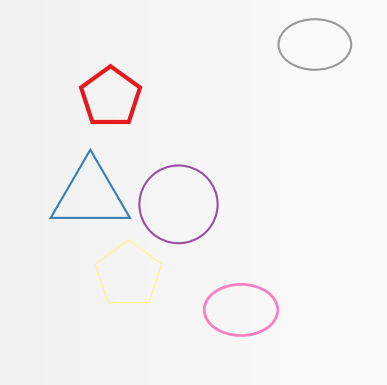[{"shape": "pentagon", "thickness": 3, "radius": 0.4, "center": [0.285, 0.748]}, {"shape": "triangle", "thickness": 1.5, "radius": 0.59, "center": [0.233, 0.493]}, {"shape": "circle", "thickness": 1.5, "radius": 0.5, "center": [0.461, 0.469]}, {"shape": "pentagon", "thickness": 0.5, "radius": 0.45, "center": [0.332, 0.286]}, {"shape": "oval", "thickness": 2, "radius": 0.47, "center": [0.622, 0.195]}, {"shape": "oval", "thickness": 1.5, "radius": 0.47, "center": [0.813, 0.884]}]